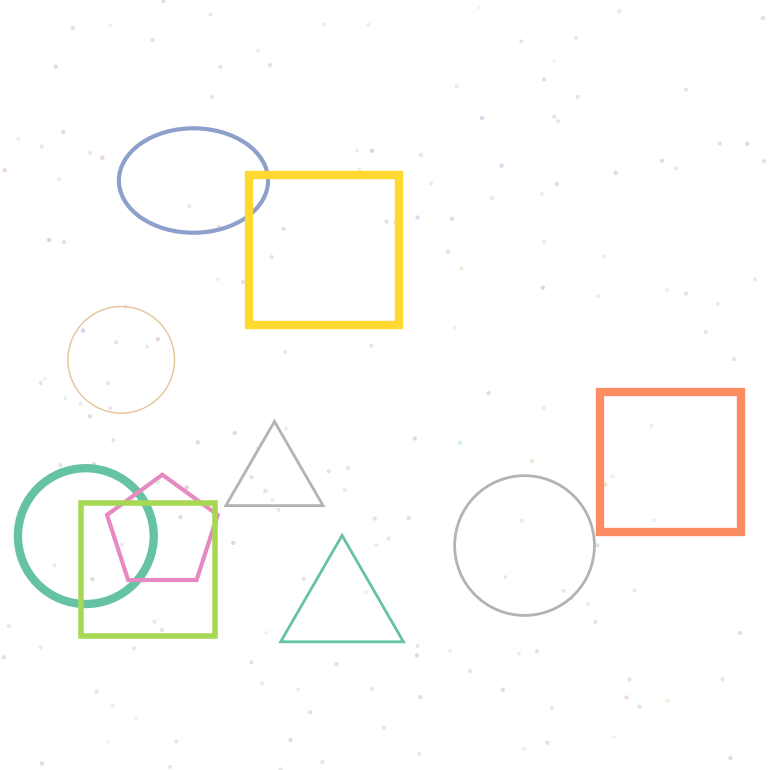[{"shape": "circle", "thickness": 3, "radius": 0.44, "center": [0.111, 0.304]}, {"shape": "triangle", "thickness": 1, "radius": 0.46, "center": [0.444, 0.213]}, {"shape": "square", "thickness": 3, "radius": 0.46, "center": [0.871, 0.4]}, {"shape": "oval", "thickness": 1.5, "radius": 0.48, "center": [0.251, 0.766]}, {"shape": "pentagon", "thickness": 1.5, "radius": 0.38, "center": [0.211, 0.308]}, {"shape": "square", "thickness": 2, "radius": 0.43, "center": [0.192, 0.26]}, {"shape": "square", "thickness": 3, "radius": 0.49, "center": [0.421, 0.675]}, {"shape": "circle", "thickness": 0.5, "radius": 0.35, "center": [0.157, 0.533]}, {"shape": "triangle", "thickness": 1, "radius": 0.36, "center": [0.356, 0.38]}, {"shape": "circle", "thickness": 1, "radius": 0.45, "center": [0.681, 0.291]}]